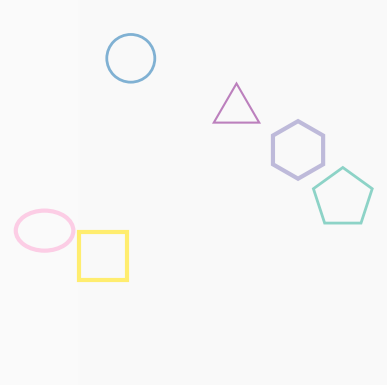[{"shape": "pentagon", "thickness": 2, "radius": 0.4, "center": [0.885, 0.485]}, {"shape": "hexagon", "thickness": 3, "radius": 0.37, "center": [0.769, 0.611]}, {"shape": "circle", "thickness": 2, "radius": 0.31, "center": [0.338, 0.849]}, {"shape": "oval", "thickness": 3, "radius": 0.37, "center": [0.115, 0.401]}, {"shape": "triangle", "thickness": 1.5, "radius": 0.34, "center": [0.61, 0.715]}, {"shape": "square", "thickness": 3, "radius": 0.31, "center": [0.266, 0.335]}]